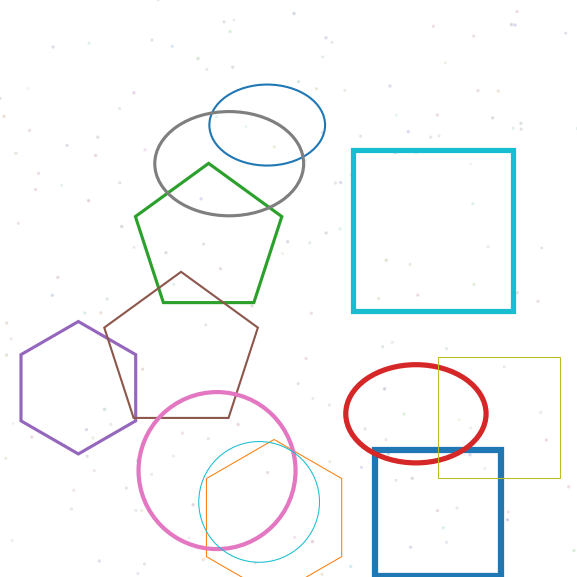[{"shape": "square", "thickness": 3, "radius": 0.55, "center": [0.758, 0.11]}, {"shape": "oval", "thickness": 1, "radius": 0.5, "center": [0.463, 0.783]}, {"shape": "hexagon", "thickness": 0.5, "radius": 0.68, "center": [0.475, 0.103]}, {"shape": "pentagon", "thickness": 1.5, "radius": 0.67, "center": [0.361, 0.583]}, {"shape": "oval", "thickness": 2.5, "radius": 0.61, "center": [0.72, 0.283]}, {"shape": "hexagon", "thickness": 1.5, "radius": 0.57, "center": [0.136, 0.328]}, {"shape": "pentagon", "thickness": 1, "radius": 0.7, "center": [0.314, 0.389]}, {"shape": "circle", "thickness": 2, "radius": 0.68, "center": [0.376, 0.184]}, {"shape": "oval", "thickness": 1.5, "radius": 0.64, "center": [0.397, 0.716]}, {"shape": "square", "thickness": 0.5, "radius": 0.53, "center": [0.865, 0.276]}, {"shape": "square", "thickness": 2.5, "radius": 0.69, "center": [0.749, 0.6]}, {"shape": "circle", "thickness": 0.5, "radius": 0.52, "center": [0.449, 0.13]}]